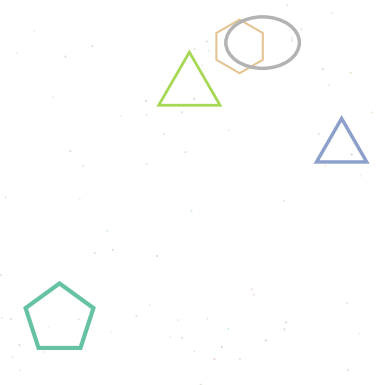[{"shape": "pentagon", "thickness": 3, "radius": 0.46, "center": [0.155, 0.171]}, {"shape": "triangle", "thickness": 2.5, "radius": 0.38, "center": [0.887, 0.617]}, {"shape": "triangle", "thickness": 2, "radius": 0.46, "center": [0.492, 0.773]}, {"shape": "hexagon", "thickness": 1.5, "radius": 0.35, "center": [0.622, 0.879]}, {"shape": "oval", "thickness": 2.5, "radius": 0.48, "center": [0.682, 0.889]}]